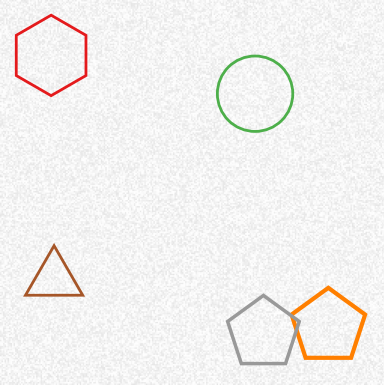[{"shape": "hexagon", "thickness": 2, "radius": 0.52, "center": [0.133, 0.856]}, {"shape": "circle", "thickness": 2, "radius": 0.49, "center": [0.663, 0.757]}, {"shape": "pentagon", "thickness": 3, "radius": 0.5, "center": [0.853, 0.152]}, {"shape": "triangle", "thickness": 2, "radius": 0.43, "center": [0.14, 0.276]}, {"shape": "pentagon", "thickness": 2.5, "radius": 0.49, "center": [0.684, 0.135]}]